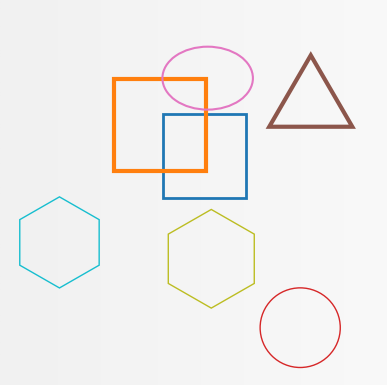[{"shape": "square", "thickness": 2, "radius": 0.54, "center": [0.528, 0.595]}, {"shape": "square", "thickness": 3, "radius": 0.6, "center": [0.413, 0.674]}, {"shape": "circle", "thickness": 1, "radius": 0.52, "center": [0.775, 0.149]}, {"shape": "triangle", "thickness": 3, "radius": 0.62, "center": [0.802, 0.733]}, {"shape": "oval", "thickness": 1.5, "radius": 0.58, "center": [0.536, 0.797]}, {"shape": "hexagon", "thickness": 1, "radius": 0.64, "center": [0.545, 0.328]}, {"shape": "hexagon", "thickness": 1, "radius": 0.59, "center": [0.153, 0.37]}]